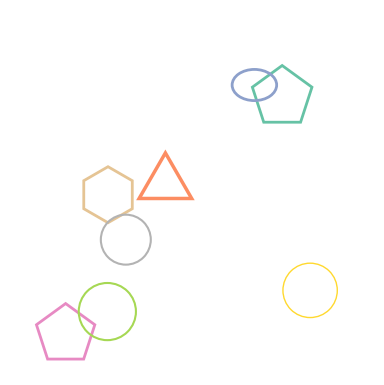[{"shape": "pentagon", "thickness": 2, "radius": 0.41, "center": [0.733, 0.748]}, {"shape": "triangle", "thickness": 2.5, "radius": 0.39, "center": [0.43, 0.524]}, {"shape": "oval", "thickness": 2, "radius": 0.29, "center": [0.661, 0.779]}, {"shape": "pentagon", "thickness": 2, "radius": 0.4, "center": [0.17, 0.132]}, {"shape": "circle", "thickness": 1.5, "radius": 0.37, "center": [0.279, 0.191]}, {"shape": "circle", "thickness": 1, "radius": 0.35, "center": [0.805, 0.246]}, {"shape": "hexagon", "thickness": 2, "radius": 0.36, "center": [0.281, 0.494]}, {"shape": "circle", "thickness": 1.5, "radius": 0.32, "center": [0.327, 0.378]}]